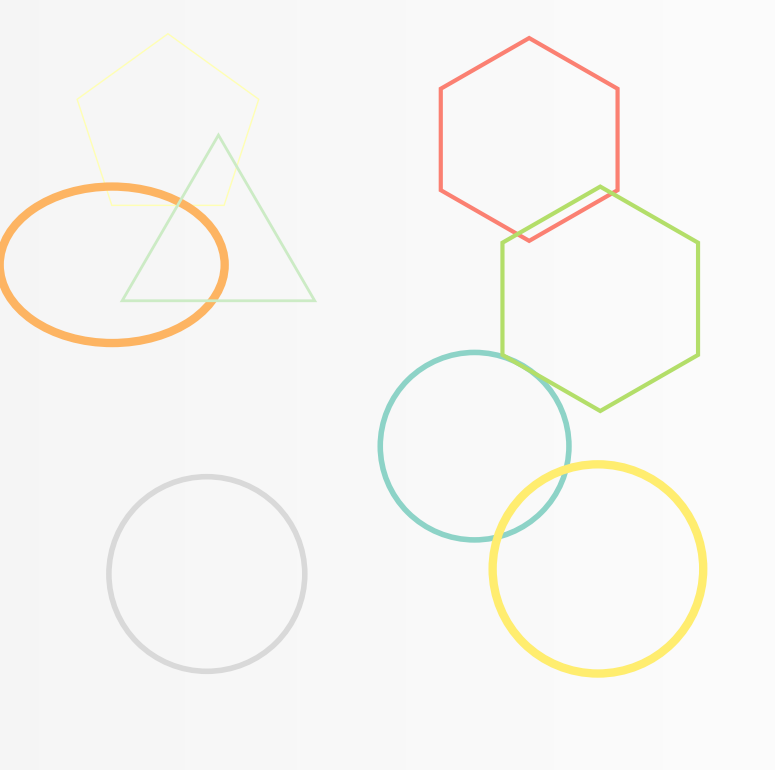[{"shape": "circle", "thickness": 2, "radius": 0.61, "center": [0.612, 0.421]}, {"shape": "pentagon", "thickness": 0.5, "radius": 0.62, "center": [0.217, 0.833]}, {"shape": "hexagon", "thickness": 1.5, "radius": 0.66, "center": [0.683, 0.819]}, {"shape": "oval", "thickness": 3, "radius": 0.73, "center": [0.145, 0.656]}, {"shape": "hexagon", "thickness": 1.5, "radius": 0.73, "center": [0.775, 0.612]}, {"shape": "circle", "thickness": 2, "radius": 0.63, "center": [0.267, 0.255]}, {"shape": "triangle", "thickness": 1, "radius": 0.72, "center": [0.282, 0.681]}, {"shape": "circle", "thickness": 3, "radius": 0.68, "center": [0.772, 0.261]}]